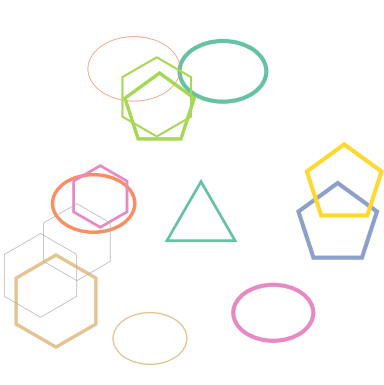[{"shape": "triangle", "thickness": 2, "radius": 0.51, "center": [0.522, 0.426]}, {"shape": "oval", "thickness": 3, "radius": 0.56, "center": [0.579, 0.815]}, {"shape": "oval", "thickness": 0.5, "radius": 0.6, "center": [0.348, 0.821]}, {"shape": "oval", "thickness": 2.5, "radius": 0.53, "center": [0.243, 0.472]}, {"shape": "pentagon", "thickness": 3, "radius": 0.54, "center": [0.877, 0.417]}, {"shape": "oval", "thickness": 3, "radius": 0.52, "center": [0.71, 0.188]}, {"shape": "hexagon", "thickness": 2, "radius": 0.4, "center": [0.261, 0.49]}, {"shape": "hexagon", "thickness": 1.5, "radius": 0.51, "center": [0.407, 0.748]}, {"shape": "pentagon", "thickness": 2.5, "radius": 0.47, "center": [0.414, 0.716]}, {"shape": "pentagon", "thickness": 3, "radius": 0.51, "center": [0.894, 0.523]}, {"shape": "hexagon", "thickness": 2.5, "radius": 0.6, "center": [0.145, 0.218]}, {"shape": "oval", "thickness": 1, "radius": 0.48, "center": [0.39, 0.121]}, {"shape": "hexagon", "thickness": 0.5, "radius": 0.54, "center": [0.105, 0.285]}, {"shape": "hexagon", "thickness": 0.5, "radius": 0.5, "center": [0.2, 0.371]}]